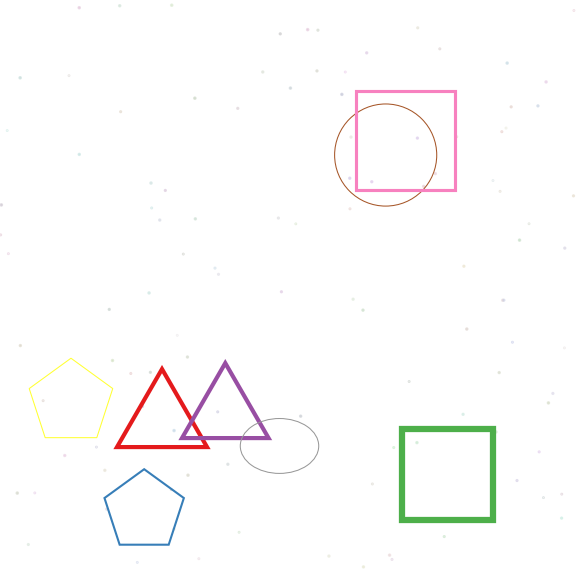[{"shape": "triangle", "thickness": 2, "radius": 0.45, "center": [0.281, 0.27]}, {"shape": "pentagon", "thickness": 1, "radius": 0.36, "center": [0.25, 0.114]}, {"shape": "square", "thickness": 3, "radius": 0.39, "center": [0.774, 0.178]}, {"shape": "triangle", "thickness": 2, "radius": 0.43, "center": [0.39, 0.284]}, {"shape": "pentagon", "thickness": 0.5, "radius": 0.38, "center": [0.123, 0.303]}, {"shape": "circle", "thickness": 0.5, "radius": 0.44, "center": [0.668, 0.731]}, {"shape": "square", "thickness": 1.5, "radius": 0.43, "center": [0.702, 0.756]}, {"shape": "oval", "thickness": 0.5, "radius": 0.34, "center": [0.484, 0.227]}]